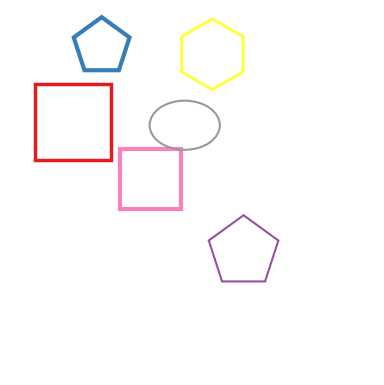[{"shape": "square", "thickness": 2.5, "radius": 0.5, "center": [0.189, 0.683]}, {"shape": "pentagon", "thickness": 3, "radius": 0.38, "center": [0.264, 0.879]}, {"shape": "pentagon", "thickness": 1.5, "radius": 0.48, "center": [0.633, 0.346]}, {"shape": "hexagon", "thickness": 2, "radius": 0.46, "center": [0.552, 0.859]}, {"shape": "square", "thickness": 3, "radius": 0.39, "center": [0.392, 0.535]}, {"shape": "oval", "thickness": 1.5, "radius": 0.46, "center": [0.48, 0.675]}]